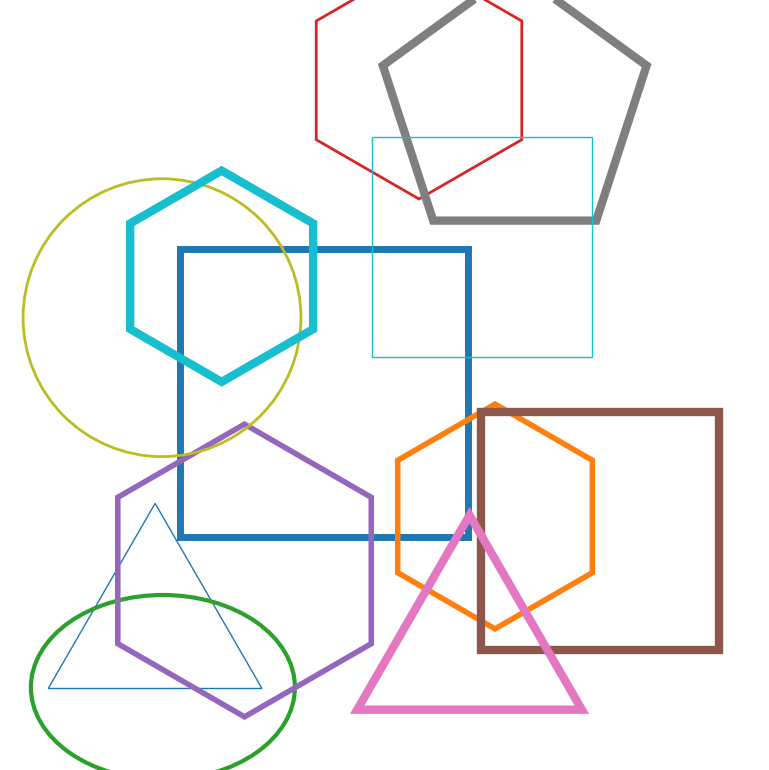[{"shape": "triangle", "thickness": 0.5, "radius": 0.8, "center": [0.201, 0.186]}, {"shape": "square", "thickness": 2.5, "radius": 0.94, "center": [0.42, 0.49]}, {"shape": "hexagon", "thickness": 2, "radius": 0.73, "center": [0.643, 0.329]}, {"shape": "oval", "thickness": 1.5, "radius": 0.86, "center": [0.212, 0.107]}, {"shape": "hexagon", "thickness": 1, "radius": 0.77, "center": [0.544, 0.896]}, {"shape": "hexagon", "thickness": 2, "radius": 0.95, "center": [0.318, 0.259]}, {"shape": "square", "thickness": 3, "radius": 0.77, "center": [0.779, 0.31]}, {"shape": "triangle", "thickness": 3, "radius": 0.84, "center": [0.61, 0.163]}, {"shape": "pentagon", "thickness": 3, "radius": 0.9, "center": [0.668, 0.859]}, {"shape": "circle", "thickness": 1, "radius": 0.9, "center": [0.21, 0.587]}, {"shape": "hexagon", "thickness": 3, "radius": 0.69, "center": [0.288, 0.641]}, {"shape": "square", "thickness": 0.5, "radius": 0.72, "center": [0.626, 0.679]}]